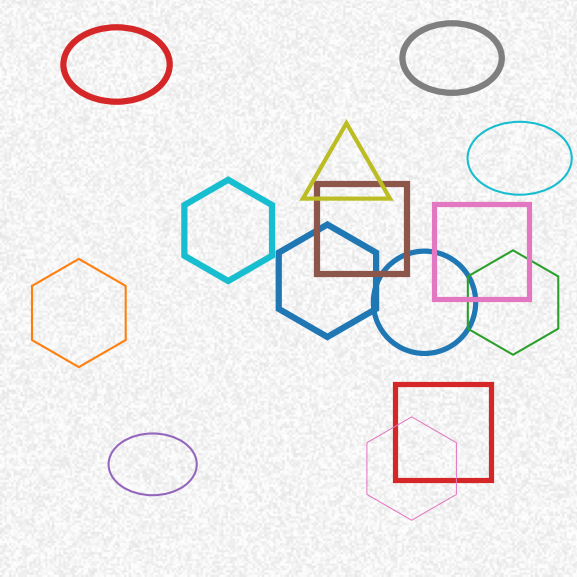[{"shape": "circle", "thickness": 2.5, "radius": 0.44, "center": [0.735, 0.476]}, {"shape": "hexagon", "thickness": 3, "radius": 0.49, "center": [0.567, 0.513]}, {"shape": "hexagon", "thickness": 1, "radius": 0.47, "center": [0.137, 0.457]}, {"shape": "hexagon", "thickness": 1, "radius": 0.45, "center": [0.888, 0.475]}, {"shape": "square", "thickness": 2.5, "radius": 0.42, "center": [0.766, 0.251]}, {"shape": "oval", "thickness": 3, "radius": 0.46, "center": [0.202, 0.887]}, {"shape": "oval", "thickness": 1, "radius": 0.38, "center": [0.264, 0.195]}, {"shape": "square", "thickness": 3, "radius": 0.39, "center": [0.627, 0.603]}, {"shape": "hexagon", "thickness": 0.5, "radius": 0.45, "center": [0.713, 0.188]}, {"shape": "square", "thickness": 2.5, "radius": 0.41, "center": [0.833, 0.564]}, {"shape": "oval", "thickness": 3, "radius": 0.43, "center": [0.783, 0.899]}, {"shape": "triangle", "thickness": 2, "radius": 0.44, "center": [0.6, 0.699]}, {"shape": "hexagon", "thickness": 3, "radius": 0.44, "center": [0.395, 0.6]}, {"shape": "oval", "thickness": 1, "radius": 0.45, "center": [0.9, 0.725]}]